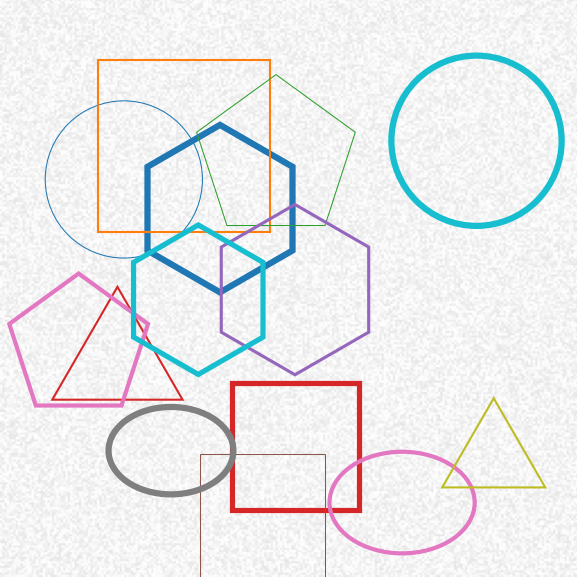[{"shape": "circle", "thickness": 0.5, "radius": 0.68, "center": [0.214, 0.688]}, {"shape": "hexagon", "thickness": 3, "radius": 0.72, "center": [0.381, 0.638]}, {"shape": "square", "thickness": 1, "radius": 0.74, "center": [0.319, 0.746]}, {"shape": "pentagon", "thickness": 0.5, "radius": 0.72, "center": [0.478, 0.725]}, {"shape": "square", "thickness": 2.5, "radius": 0.55, "center": [0.511, 0.226]}, {"shape": "triangle", "thickness": 1, "radius": 0.65, "center": [0.203, 0.372]}, {"shape": "hexagon", "thickness": 1.5, "radius": 0.74, "center": [0.511, 0.498]}, {"shape": "square", "thickness": 0.5, "radius": 0.54, "center": [0.455, 0.104]}, {"shape": "oval", "thickness": 2, "radius": 0.63, "center": [0.696, 0.129]}, {"shape": "pentagon", "thickness": 2, "radius": 0.63, "center": [0.136, 0.399]}, {"shape": "oval", "thickness": 3, "radius": 0.54, "center": [0.296, 0.219]}, {"shape": "triangle", "thickness": 1, "radius": 0.51, "center": [0.855, 0.207]}, {"shape": "circle", "thickness": 3, "radius": 0.74, "center": [0.825, 0.755]}, {"shape": "hexagon", "thickness": 2.5, "radius": 0.65, "center": [0.343, 0.48]}]